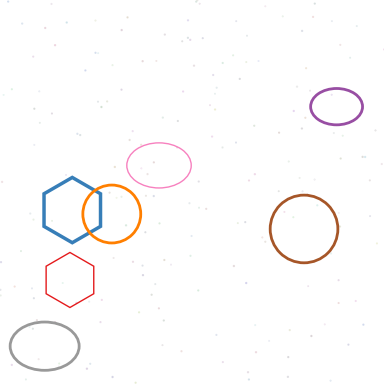[{"shape": "hexagon", "thickness": 1, "radius": 0.36, "center": [0.182, 0.273]}, {"shape": "hexagon", "thickness": 2.5, "radius": 0.42, "center": [0.188, 0.454]}, {"shape": "oval", "thickness": 2, "radius": 0.34, "center": [0.874, 0.723]}, {"shape": "circle", "thickness": 2, "radius": 0.38, "center": [0.29, 0.444]}, {"shape": "circle", "thickness": 2, "radius": 0.44, "center": [0.79, 0.405]}, {"shape": "oval", "thickness": 1, "radius": 0.42, "center": [0.413, 0.57]}, {"shape": "oval", "thickness": 2, "radius": 0.45, "center": [0.116, 0.101]}]